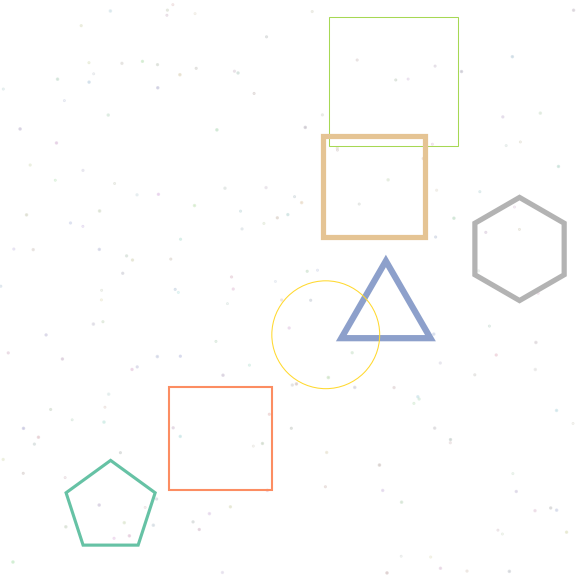[{"shape": "pentagon", "thickness": 1.5, "radius": 0.41, "center": [0.192, 0.121]}, {"shape": "square", "thickness": 1, "radius": 0.45, "center": [0.382, 0.24]}, {"shape": "triangle", "thickness": 3, "radius": 0.45, "center": [0.668, 0.458]}, {"shape": "square", "thickness": 0.5, "radius": 0.56, "center": [0.681, 0.857]}, {"shape": "circle", "thickness": 0.5, "radius": 0.47, "center": [0.564, 0.419]}, {"shape": "square", "thickness": 2.5, "radius": 0.44, "center": [0.647, 0.676]}, {"shape": "hexagon", "thickness": 2.5, "radius": 0.45, "center": [0.9, 0.568]}]